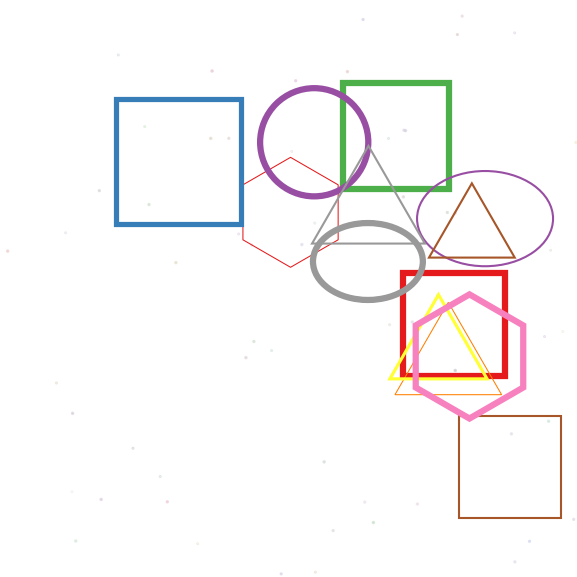[{"shape": "square", "thickness": 3, "radius": 0.44, "center": [0.787, 0.437]}, {"shape": "hexagon", "thickness": 0.5, "radius": 0.48, "center": [0.503, 0.631]}, {"shape": "square", "thickness": 2.5, "radius": 0.54, "center": [0.309, 0.719]}, {"shape": "square", "thickness": 3, "radius": 0.46, "center": [0.686, 0.764]}, {"shape": "circle", "thickness": 3, "radius": 0.47, "center": [0.544, 0.753]}, {"shape": "oval", "thickness": 1, "radius": 0.59, "center": [0.84, 0.621]}, {"shape": "triangle", "thickness": 0.5, "radius": 0.53, "center": [0.776, 0.369]}, {"shape": "triangle", "thickness": 1.5, "radius": 0.49, "center": [0.759, 0.392]}, {"shape": "square", "thickness": 1, "radius": 0.44, "center": [0.884, 0.191]}, {"shape": "triangle", "thickness": 1, "radius": 0.43, "center": [0.817, 0.596]}, {"shape": "hexagon", "thickness": 3, "radius": 0.54, "center": [0.813, 0.382]}, {"shape": "triangle", "thickness": 1, "radius": 0.56, "center": [0.638, 0.634]}, {"shape": "oval", "thickness": 3, "radius": 0.48, "center": [0.637, 0.546]}]